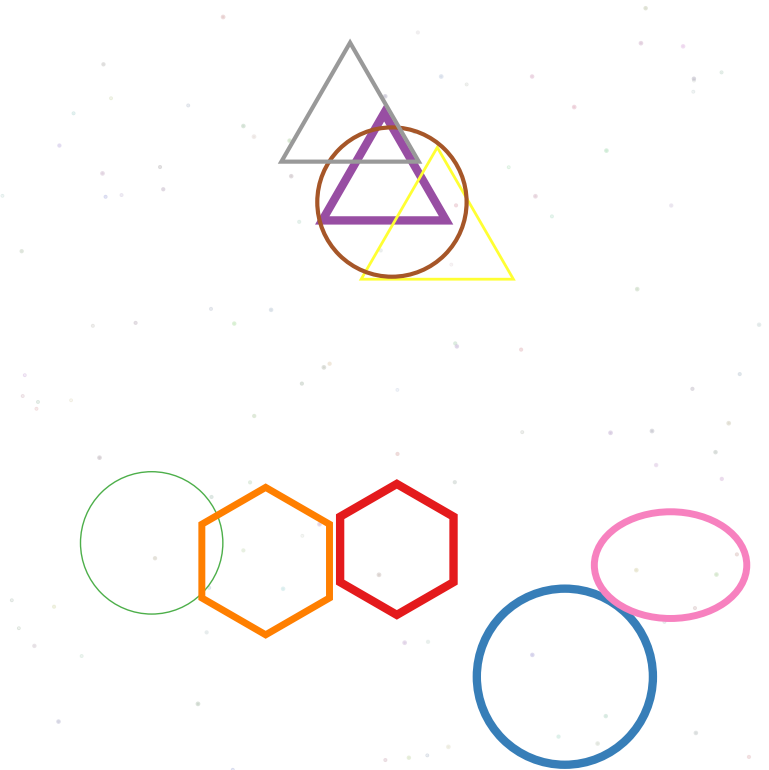[{"shape": "hexagon", "thickness": 3, "radius": 0.43, "center": [0.515, 0.286]}, {"shape": "circle", "thickness": 3, "radius": 0.57, "center": [0.734, 0.121]}, {"shape": "circle", "thickness": 0.5, "radius": 0.46, "center": [0.197, 0.295]}, {"shape": "triangle", "thickness": 3, "radius": 0.46, "center": [0.499, 0.76]}, {"shape": "hexagon", "thickness": 2.5, "radius": 0.48, "center": [0.345, 0.271]}, {"shape": "triangle", "thickness": 1, "radius": 0.57, "center": [0.568, 0.694]}, {"shape": "circle", "thickness": 1.5, "radius": 0.48, "center": [0.509, 0.738]}, {"shape": "oval", "thickness": 2.5, "radius": 0.49, "center": [0.871, 0.266]}, {"shape": "triangle", "thickness": 1.5, "radius": 0.52, "center": [0.455, 0.842]}]